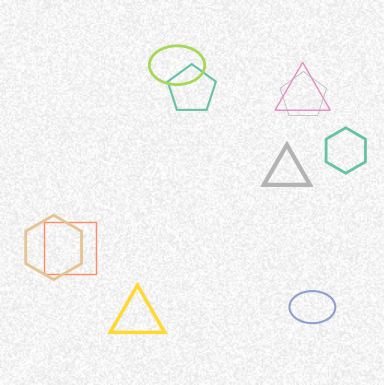[{"shape": "hexagon", "thickness": 2, "radius": 0.3, "center": [0.898, 0.609]}, {"shape": "pentagon", "thickness": 1.5, "radius": 0.33, "center": [0.498, 0.768]}, {"shape": "square", "thickness": 1, "radius": 0.34, "center": [0.182, 0.356]}, {"shape": "oval", "thickness": 1.5, "radius": 0.3, "center": [0.811, 0.202]}, {"shape": "triangle", "thickness": 1, "radius": 0.41, "center": [0.786, 0.755]}, {"shape": "oval", "thickness": 2, "radius": 0.36, "center": [0.46, 0.831]}, {"shape": "triangle", "thickness": 2.5, "radius": 0.41, "center": [0.357, 0.178]}, {"shape": "hexagon", "thickness": 2, "radius": 0.42, "center": [0.139, 0.357]}, {"shape": "pentagon", "thickness": 0.5, "radius": 0.32, "center": [0.788, 0.751]}, {"shape": "triangle", "thickness": 3, "radius": 0.35, "center": [0.745, 0.555]}]